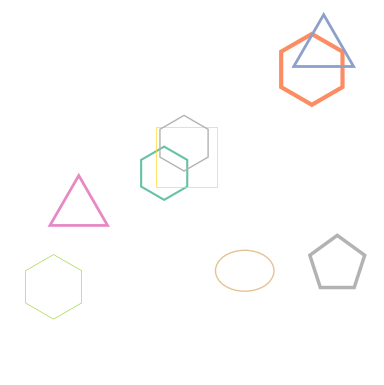[{"shape": "hexagon", "thickness": 1.5, "radius": 0.35, "center": [0.426, 0.55]}, {"shape": "hexagon", "thickness": 3, "radius": 0.46, "center": [0.81, 0.82]}, {"shape": "triangle", "thickness": 2, "radius": 0.45, "center": [0.841, 0.872]}, {"shape": "triangle", "thickness": 2, "radius": 0.43, "center": [0.205, 0.458]}, {"shape": "hexagon", "thickness": 0.5, "radius": 0.42, "center": [0.139, 0.255]}, {"shape": "square", "thickness": 0.5, "radius": 0.39, "center": [0.485, 0.592]}, {"shape": "oval", "thickness": 1, "radius": 0.38, "center": [0.636, 0.297]}, {"shape": "hexagon", "thickness": 1, "radius": 0.36, "center": [0.478, 0.628]}, {"shape": "pentagon", "thickness": 2.5, "radius": 0.37, "center": [0.876, 0.314]}]